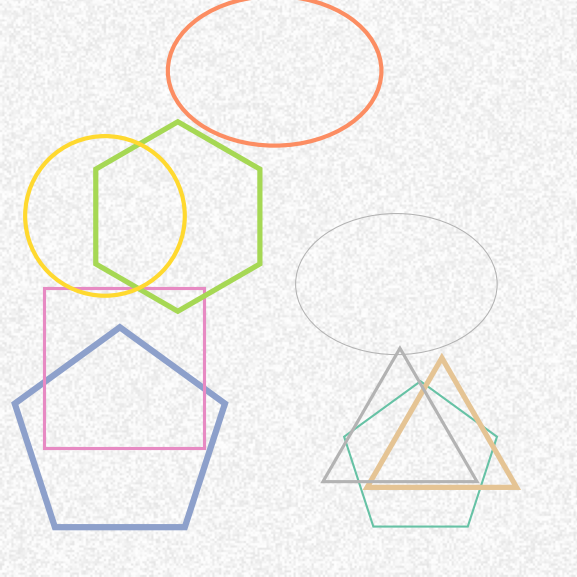[{"shape": "pentagon", "thickness": 1, "radius": 0.7, "center": [0.728, 0.2]}, {"shape": "oval", "thickness": 2, "radius": 0.92, "center": [0.476, 0.876]}, {"shape": "pentagon", "thickness": 3, "radius": 0.96, "center": [0.208, 0.241]}, {"shape": "square", "thickness": 1.5, "radius": 0.69, "center": [0.214, 0.363]}, {"shape": "hexagon", "thickness": 2.5, "radius": 0.82, "center": [0.308, 0.624]}, {"shape": "circle", "thickness": 2, "radius": 0.69, "center": [0.182, 0.625]}, {"shape": "triangle", "thickness": 2.5, "radius": 0.75, "center": [0.765, 0.23]}, {"shape": "oval", "thickness": 0.5, "radius": 0.87, "center": [0.686, 0.507]}, {"shape": "triangle", "thickness": 1.5, "radius": 0.77, "center": [0.693, 0.242]}]